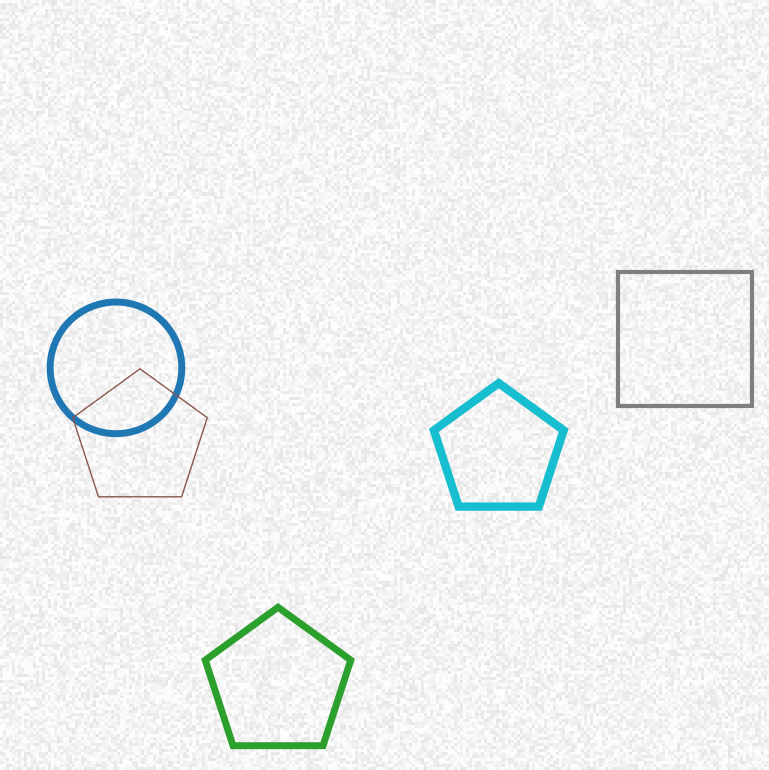[{"shape": "circle", "thickness": 2.5, "radius": 0.43, "center": [0.151, 0.522]}, {"shape": "pentagon", "thickness": 2.5, "radius": 0.5, "center": [0.361, 0.112]}, {"shape": "pentagon", "thickness": 0.5, "radius": 0.46, "center": [0.182, 0.429]}, {"shape": "square", "thickness": 1.5, "radius": 0.44, "center": [0.89, 0.56]}, {"shape": "pentagon", "thickness": 3, "radius": 0.44, "center": [0.648, 0.414]}]